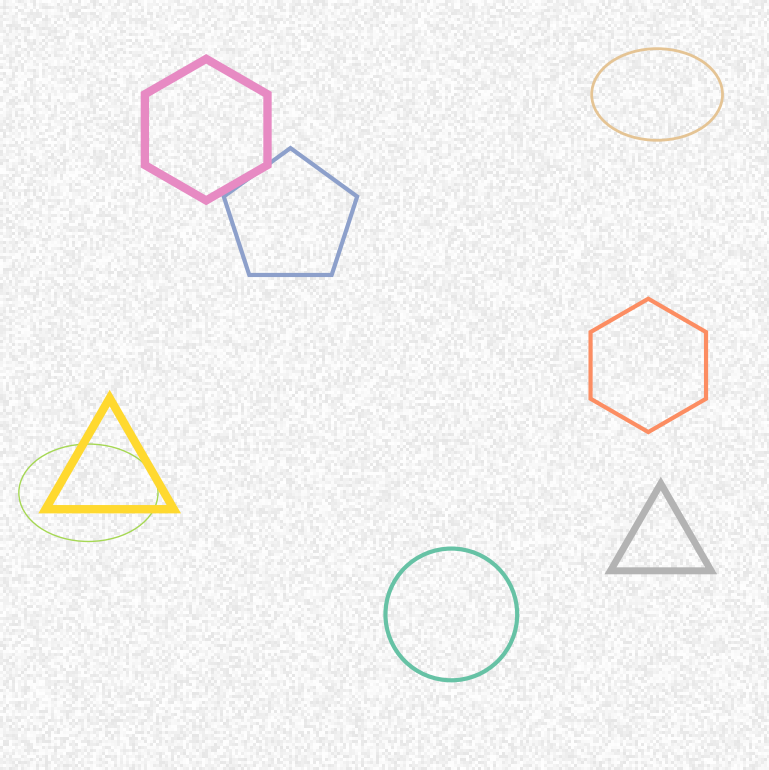[{"shape": "circle", "thickness": 1.5, "radius": 0.43, "center": [0.586, 0.202]}, {"shape": "hexagon", "thickness": 1.5, "radius": 0.43, "center": [0.842, 0.525]}, {"shape": "pentagon", "thickness": 1.5, "radius": 0.46, "center": [0.377, 0.717]}, {"shape": "hexagon", "thickness": 3, "radius": 0.46, "center": [0.268, 0.832]}, {"shape": "oval", "thickness": 0.5, "radius": 0.45, "center": [0.115, 0.36]}, {"shape": "triangle", "thickness": 3, "radius": 0.48, "center": [0.142, 0.387]}, {"shape": "oval", "thickness": 1, "radius": 0.42, "center": [0.853, 0.877]}, {"shape": "triangle", "thickness": 2.5, "radius": 0.38, "center": [0.858, 0.296]}]